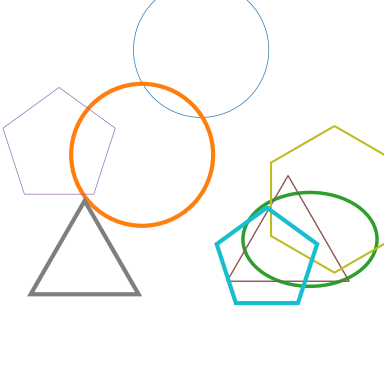[{"shape": "circle", "thickness": 0.5, "radius": 0.88, "center": [0.522, 0.871]}, {"shape": "circle", "thickness": 3, "radius": 0.92, "center": [0.369, 0.598]}, {"shape": "oval", "thickness": 2.5, "radius": 0.87, "center": [0.805, 0.378]}, {"shape": "pentagon", "thickness": 0.5, "radius": 0.77, "center": [0.154, 0.62]}, {"shape": "triangle", "thickness": 1, "radius": 0.92, "center": [0.748, 0.361]}, {"shape": "triangle", "thickness": 3, "radius": 0.81, "center": [0.22, 0.317]}, {"shape": "hexagon", "thickness": 1.5, "radius": 0.95, "center": [0.869, 0.482]}, {"shape": "pentagon", "thickness": 3, "radius": 0.69, "center": [0.693, 0.324]}]